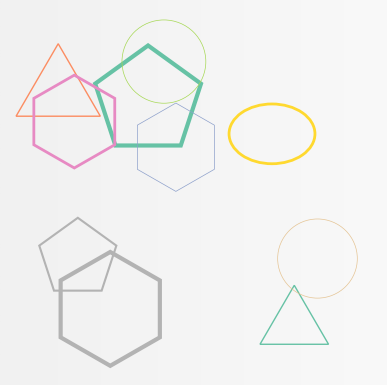[{"shape": "pentagon", "thickness": 3, "radius": 0.72, "center": [0.382, 0.738]}, {"shape": "triangle", "thickness": 1, "radius": 0.51, "center": [0.759, 0.157]}, {"shape": "triangle", "thickness": 1, "radius": 0.63, "center": [0.15, 0.761]}, {"shape": "hexagon", "thickness": 0.5, "radius": 0.57, "center": [0.454, 0.618]}, {"shape": "hexagon", "thickness": 2, "radius": 0.6, "center": [0.192, 0.684]}, {"shape": "circle", "thickness": 0.5, "radius": 0.54, "center": [0.423, 0.84]}, {"shape": "oval", "thickness": 2, "radius": 0.55, "center": [0.702, 0.652]}, {"shape": "circle", "thickness": 0.5, "radius": 0.51, "center": [0.819, 0.328]}, {"shape": "pentagon", "thickness": 1.5, "radius": 0.52, "center": [0.201, 0.33]}, {"shape": "hexagon", "thickness": 3, "radius": 0.74, "center": [0.285, 0.198]}]